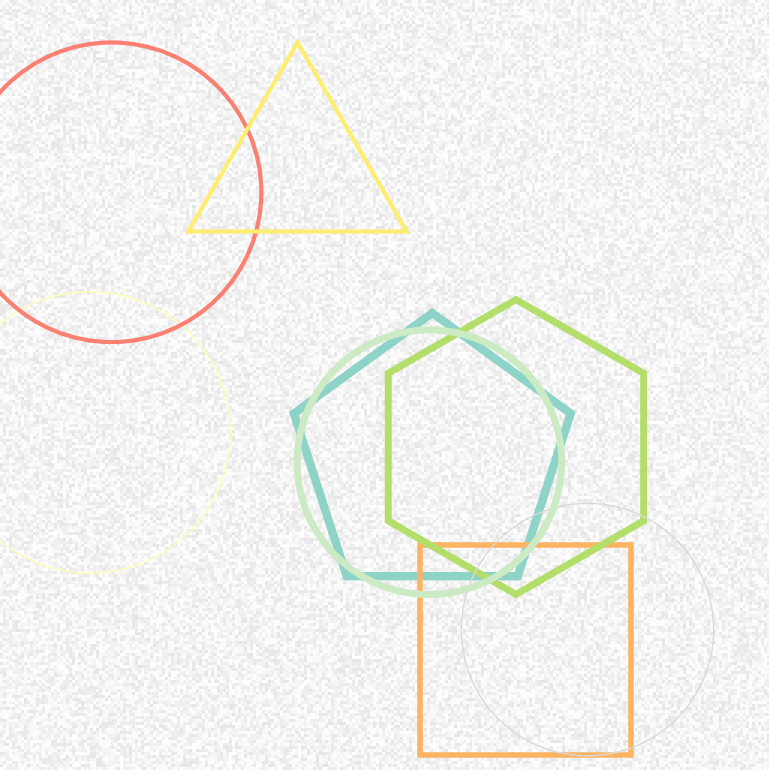[{"shape": "pentagon", "thickness": 3, "radius": 0.94, "center": [0.561, 0.405]}, {"shape": "circle", "thickness": 0.5, "radius": 0.91, "center": [0.117, 0.438]}, {"shape": "circle", "thickness": 1.5, "radius": 0.97, "center": [0.145, 0.75]}, {"shape": "square", "thickness": 2, "radius": 0.68, "center": [0.683, 0.156]}, {"shape": "hexagon", "thickness": 2.5, "radius": 0.96, "center": [0.67, 0.419]}, {"shape": "circle", "thickness": 0.5, "radius": 0.82, "center": [0.763, 0.182]}, {"shape": "circle", "thickness": 2.5, "radius": 0.86, "center": [0.558, 0.4]}, {"shape": "triangle", "thickness": 1.5, "radius": 0.82, "center": [0.386, 0.781]}]